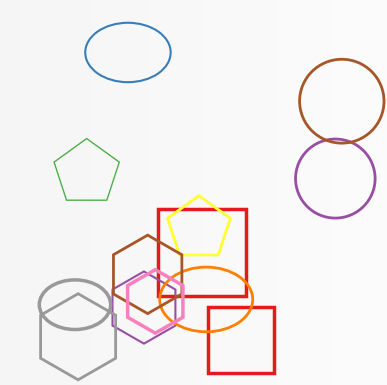[{"shape": "square", "thickness": 2.5, "radius": 0.57, "center": [0.52, 0.344]}, {"shape": "square", "thickness": 2.5, "radius": 0.43, "center": [0.622, 0.116]}, {"shape": "oval", "thickness": 1.5, "radius": 0.55, "center": [0.33, 0.864]}, {"shape": "pentagon", "thickness": 1, "radius": 0.44, "center": [0.224, 0.552]}, {"shape": "hexagon", "thickness": 1.5, "radius": 0.47, "center": [0.371, 0.201]}, {"shape": "circle", "thickness": 2, "radius": 0.51, "center": [0.865, 0.536]}, {"shape": "oval", "thickness": 2, "radius": 0.6, "center": [0.532, 0.222]}, {"shape": "pentagon", "thickness": 2, "radius": 0.43, "center": [0.513, 0.407]}, {"shape": "hexagon", "thickness": 2, "radius": 0.51, "center": [0.381, 0.287]}, {"shape": "circle", "thickness": 2, "radius": 0.54, "center": [0.882, 0.737]}, {"shape": "hexagon", "thickness": 2.5, "radius": 0.41, "center": [0.401, 0.217]}, {"shape": "oval", "thickness": 2.5, "radius": 0.46, "center": [0.193, 0.209]}, {"shape": "hexagon", "thickness": 2, "radius": 0.56, "center": [0.202, 0.125]}]